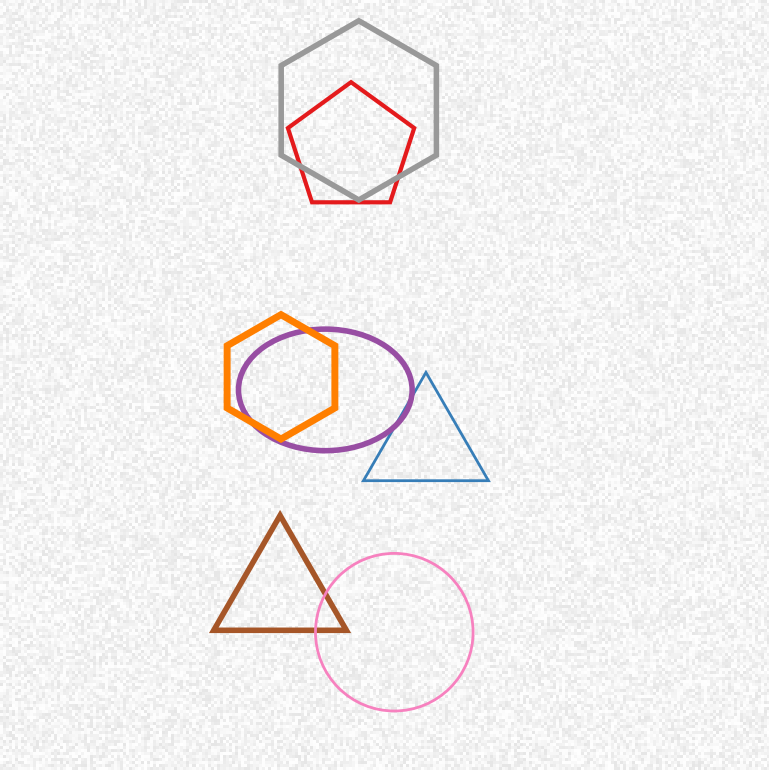[{"shape": "pentagon", "thickness": 1.5, "radius": 0.43, "center": [0.456, 0.807]}, {"shape": "triangle", "thickness": 1, "radius": 0.47, "center": [0.553, 0.423]}, {"shape": "oval", "thickness": 2, "radius": 0.56, "center": [0.422, 0.494]}, {"shape": "hexagon", "thickness": 2.5, "radius": 0.4, "center": [0.365, 0.511]}, {"shape": "triangle", "thickness": 2, "radius": 0.5, "center": [0.364, 0.231]}, {"shape": "circle", "thickness": 1, "radius": 0.51, "center": [0.512, 0.179]}, {"shape": "hexagon", "thickness": 2, "radius": 0.58, "center": [0.466, 0.857]}]